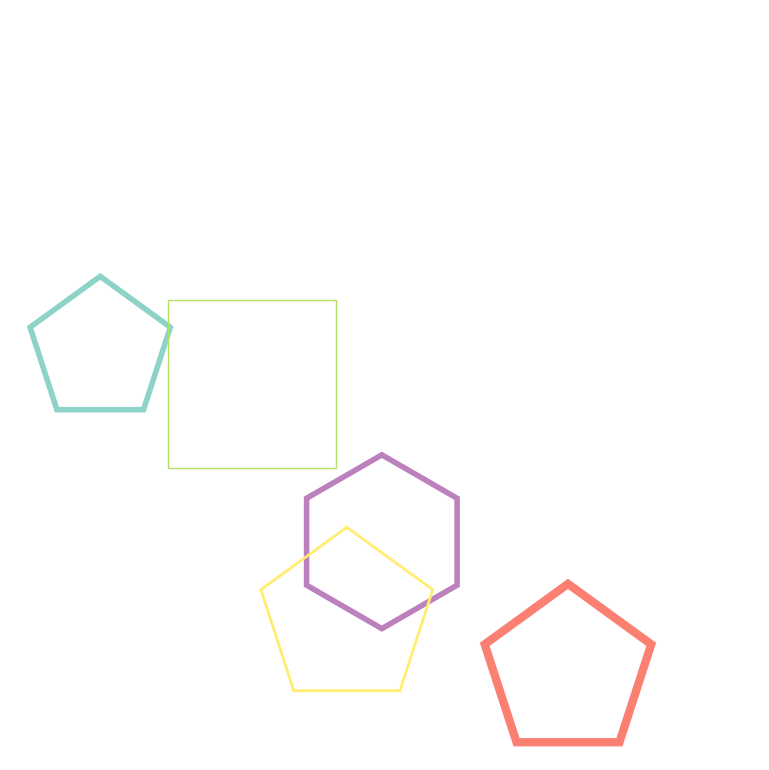[{"shape": "pentagon", "thickness": 2, "radius": 0.48, "center": [0.13, 0.545]}, {"shape": "pentagon", "thickness": 3, "radius": 0.57, "center": [0.738, 0.128]}, {"shape": "square", "thickness": 0.5, "radius": 0.55, "center": [0.328, 0.501]}, {"shape": "hexagon", "thickness": 2, "radius": 0.56, "center": [0.496, 0.296]}, {"shape": "pentagon", "thickness": 1, "radius": 0.59, "center": [0.45, 0.198]}]